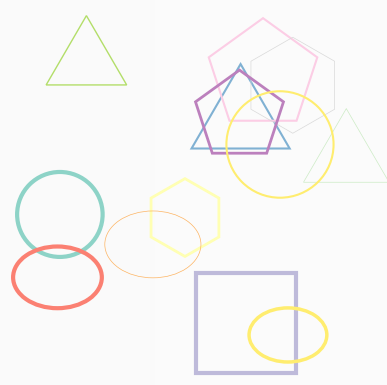[{"shape": "circle", "thickness": 3, "radius": 0.55, "center": [0.155, 0.443]}, {"shape": "hexagon", "thickness": 2, "radius": 0.51, "center": [0.477, 0.435]}, {"shape": "square", "thickness": 3, "radius": 0.65, "center": [0.635, 0.161]}, {"shape": "oval", "thickness": 3, "radius": 0.57, "center": [0.148, 0.28]}, {"shape": "triangle", "thickness": 1.5, "radius": 0.73, "center": [0.621, 0.687]}, {"shape": "oval", "thickness": 0.5, "radius": 0.62, "center": [0.395, 0.365]}, {"shape": "triangle", "thickness": 1, "radius": 0.6, "center": [0.223, 0.839]}, {"shape": "pentagon", "thickness": 1.5, "radius": 0.74, "center": [0.679, 0.806]}, {"shape": "hexagon", "thickness": 0.5, "radius": 0.62, "center": [0.756, 0.779]}, {"shape": "pentagon", "thickness": 2, "radius": 0.6, "center": [0.618, 0.699]}, {"shape": "triangle", "thickness": 0.5, "radius": 0.64, "center": [0.894, 0.59]}, {"shape": "circle", "thickness": 1.5, "radius": 0.69, "center": [0.723, 0.625]}, {"shape": "oval", "thickness": 2.5, "radius": 0.5, "center": [0.743, 0.13]}]